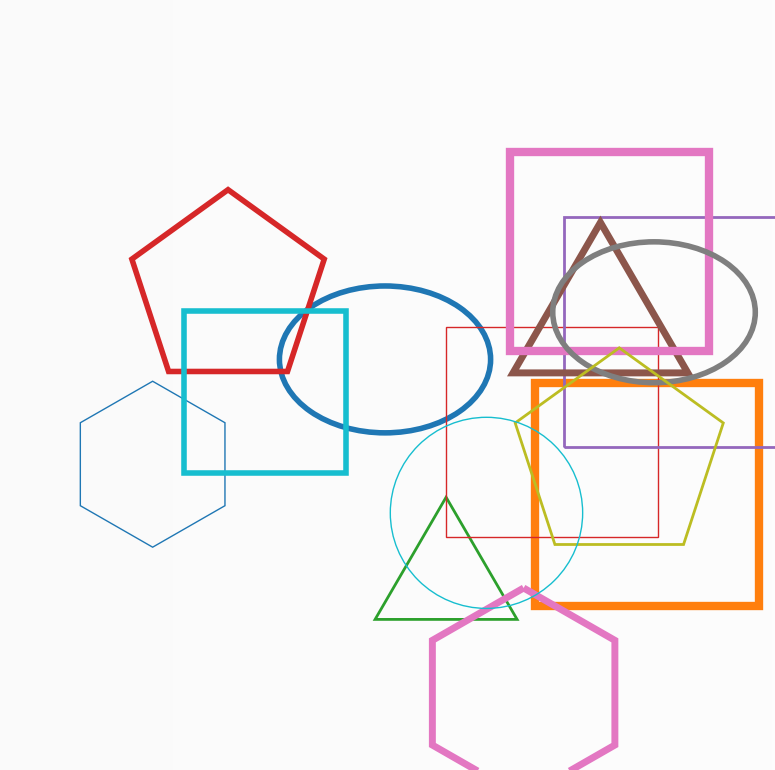[{"shape": "hexagon", "thickness": 0.5, "radius": 0.54, "center": [0.197, 0.397]}, {"shape": "oval", "thickness": 2, "radius": 0.68, "center": [0.497, 0.533]}, {"shape": "square", "thickness": 3, "radius": 0.72, "center": [0.834, 0.358]}, {"shape": "triangle", "thickness": 1, "radius": 0.53, "center": [0.576, 0.248]}, {"shape": "square", "thickness": 0.5, "radius": 0.68, "center": [0.712, 0.439]}, {"shape": "pentagon", "thickness": 2, "radius": 0.65, "center": [0.294, 0.623]}, {"shape": "square", "thickness": 1, "radius": 0.74, "center": [0.877, 0.569]}, {"shape": "triangle", "thickness": 2.5, "radius": 0.65, "center": [0.775, 0.581]}, {"shape": "square", "thickness": 3, "radius": 0.64, "center": [0.786, 0.673]}, {"shape": "hexagon", "thickness": 2.5, "radius": 0.68, "center": [0.676, 0.1]}, {"shape": "oval", "thickness": 2, "radius": 0.65, "center": [0.844, 0.594]}, {"shape": "pentagon", "thickness": 1, "radius": 0.71, "center": [0.799, 0.407]}, {"shape": "square", "thickness": 2, "radius": 0.53, "center": [0.342, 0.491]}, {"shape": "circle", "thickness": 0.5, "radius": 0.62, "center": [0.628, 0.334]}]